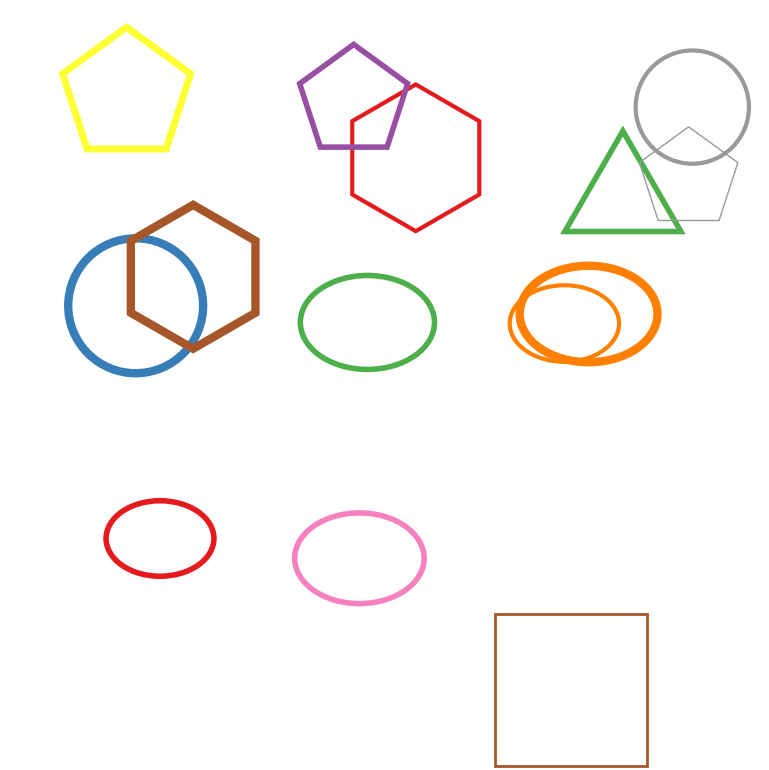[{"shape": "oval", "thickness": 2, "radius": 0.35, "center": [0.208, 0.301]}, {"shape": "hexagon", "thickness": 1.5, "radius": 0.48, "center": [0.54, 0.795]}, {"shape": "circle", "thickness": 3, "radius": 0.44, "center": [0.176, 0.603]}, {"shape": "triangle", "thickness": 2, "radius": 0.44, "center": [0.809, 0.743]}, {"shape": "oval", "thickness": 2, "radius": 0.44, "center": [0.477, 0.581]}, {"shape": "pentagon", "thickness": 2, "radius": 0.37, "center": [0.459, 0.869]}, {"shape": "oval", "thickness": 1.5, "radius": 0.36, "center": [0.733, 0.58]}, {"shape": "oval", "thickness": 3, "radius": 0.45, "center": [0.764, 0.592]}, {"shape": "pentagon", "thickness": 2.5, "radius": 0.44, "center": [0.164, 0.877]}, {"shape": "hexagon", "thickness": 3, "radius": 0.47, "center": [0.251, 0.641]}, {"shape": "square", "thickness": 1, "radius": 0.49, "center": [0.742, 0.104]}, {"shape": "oval", "thickness": 2, "radius": 0.42, "center": [0.467, 0.275]}, {"shape": "circle", "thickness": 1.5, "radius": 0.37, "center": [0.899, 0.861]}, {"shape": "pentagon", "thickness": 0.5, "radius": 0.34, "center": [0.894, 0.768]}]